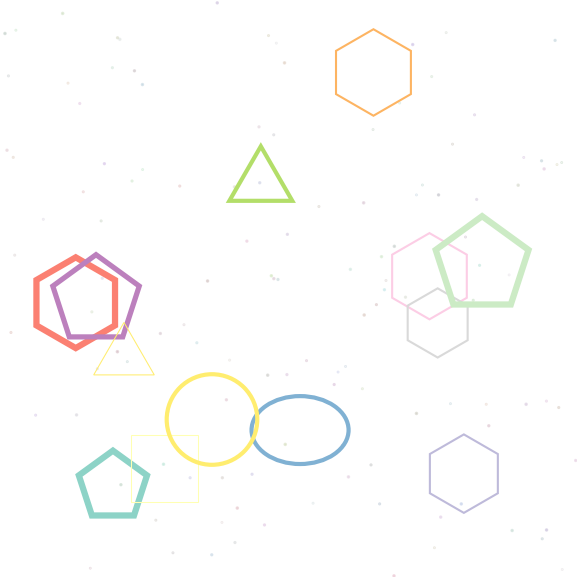[{"shape": "pentagon", "thickness": 3, "radius": 0.31, "center": [0.196, 0.157]}, {"shape": "square", "thickness": 0.5, "radius": 0.29, "center": [0.285, 0.188]}, {"shape": "hexagon", "thickness": 1, "radius": 0.34, "center": [0.803, 0.179]}, {"shape": "hexagon", "thickness": 3, "radius": 0.39, "center": [0.131, 0.475]}, {"shape": "oval", "thickness": 2, "radius": 0.42, "center": [0.52, 0.254]}, {"shape": "hexagon", "thickness": 1, "radius": 0.37, "center": [0.647, 0.874]}, {"shape": "triangle", "thickness": 2, "radius": 0.31, "center": [0.452, 0.683]}, {"shape": "hexagon", "thickness": 1, "radius": 0.37, "center": [0.744, 0.521]}, {"shape": "hexagon", "thickness": 1, "radius": 0.3, "center": [0.758, 0.44]}, {"shape": "pentagon", "thickness": 2.5, "radius": 0.39, "center": [0.166, 0.479]}, {"shape": "pentagon", "thickness": 3, "radius": 0.42, "center": [0.835, 0.54]}, {"shape": "triangle", "thickness": 0.5, "radius": 0.3, "center": [0.215, 0.38]}, {"shape": "circle", "thickness": 2, "radius": 0.39, "center": [0.367, 0.273]}]